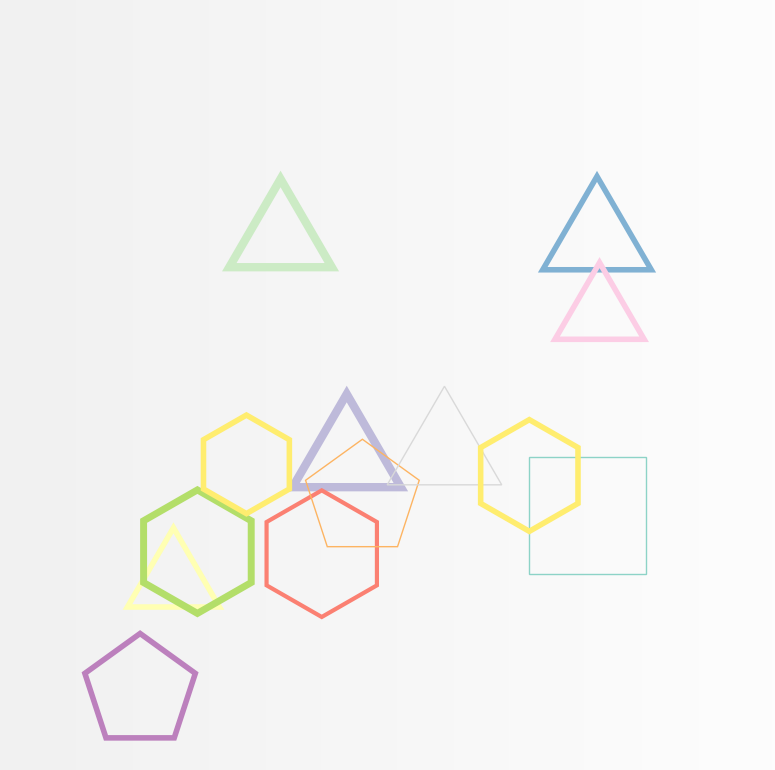[{"shape": "square", "thickness": 0.5, "radius": 0.38, "center": [0.758, 0.331]}, {"shape": "triangle", "thickness": 2, "radius": 0.34, "center": [0.224, 0.246]}, {"shape": "triangle", "thickness": 3, "radius": 0.4, "center": [0.447, 0.408]}, {"shape": "hexagon", "thickness": 1.5, "radius": 0.41, "center": [0.415, 0.281]}, {"shape": "triangle", "thickness": 2, "radius": 0.4, "center": [0.77, 0.69]}, {"shape": "pentagon", "thickness": 0.5, "radius": 0.39, "center": [0.468, 0.352]}, {"shape": "hexagon", "thickness": 2.5, "radius": 0.4, "center": [0.255, 0.284]}, {"shape": "triangle", "thickness": 2, "radius": 0.33, "center": [0.774, 0.593]}, {"shape": "triangle", "thickness": 0.5, "radius": 0.43, "center": [0.573, 0.413]}, {"shape": "pentagon", "thickness": 2, "radius": 0.37, "center": [0.181, 0.102]}, {"shape": "triangle", "thickness": 3, "radius": 0.38, "center": [0.362, 0.691]}, {"shape": "hexagon", "thickness": 2, "radius": 0.36, "center": [0.683, 0.382]}, {"shape": "hexagon", "thickness": 2, "radius": 0.32, "center": [0.318, 0.397]}]